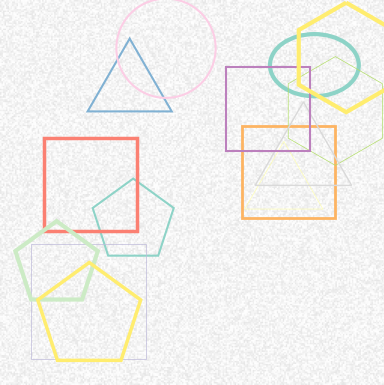[{"shape": "pentagon", "thickness": 1.5, "radius": 0.55, "center": [0.346, 0.425]}, {"shape": "oval", "thickness": 3, "radius": 0.58, "center": [0.817, 0.831]}, {"shape": "triangle", "thickness": 0.5, "radius": 0.59, "center": [0.737, 0.516]}, {"shape": "square", "thickness": 0.5, "radius": 0.75, "center": [0.23, 0.216]}, {"shape": "square", "thickness": 2.5, "radius": 0.6, "center": [0.234, 0.521]}, {"shape": "triangle", "thickness": 1.5, "radius": 0.63, "center": [0.337, 0.774]}, {"shape": "square", "thickness": 2, "radius": 0.6, "center": [0.75, 0.554]}, {"shape": "hexagon", "thickness": 0.5, "radius": 0.71, "center": [0.871, 0.712]}, {"shape": "circle", "thickness": 1.5, "radius": 0.64, "center": [0.431, 0.875]}, {"shape": "triangle", "thickness": 1, "radius": 0.72, "center": [0.788, 0.591]}, {"shape": "square", "thickness": 1.5, "radius": 0.55, "center": [0.696, 0.717]}, {"shape": "pentagon", "thickness": 3, "radius": 0.56, "center": [0.147, 0.313]}, {"shape": "pentagon", "thickness": 2.5, "radius": 0.7, "center": [0.232, 0.178]}, {"shape": "hexagon", "thickness": 3, "radius": 0.71, "center": [0.899, 0.851]}]